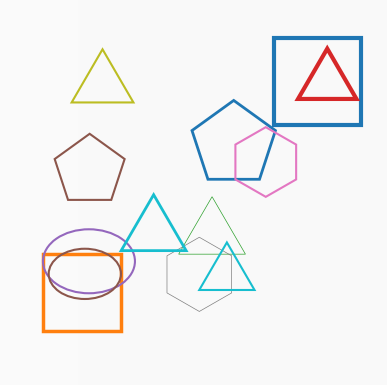[{"shape": "square", "thickness": 3, "radius": 0.56, "center": [0.82, 0.788]}, {"shape": "pentagon", "thickness": 2, "radius": 0.57, "center": [0.603, 0.626]}, {"shape": "square", "thickness": 2.5, "radius": 0.5, "center": [0.211, 0.24]}, {"shape": "triangle", "thickness": 0.5, "radius": 0.5, "center": [0.547, 0.39]}, {"shape": "triangle", "thickness": 3, "radius": 0.44, "center": [0.845, 0.787]}, {"shape": "oval", "thickness": 1.5, "radius": 0.59, "center": [0.23, 0.321]}, {"shape": "oval", "thickness": 1.5, "radius": 0.47, "center": [0.219, 0.289]}, {"shape": "pentagon", "thickness": 1.5, "radius": 0.47, "center": [0.231, 0.558]}, {"shape": "hexagon", "thickness": 1.5, "radius": 0.45, "center": [0.686, 0.579]}, {"shape": "hexagon", "thickness": 0.5, "radius": 0.48, "center": [0.514, 0.287]}, {"shape": "triangle", "thickness": 1.5, "radius": 0.46, "center": [0.265, 0.78]}, {"shape": "triangle", "thickness": 2, "radius": 0.48, "center": [0.396, 0.397]}, {"shape": "triangle", "thickness": 1.5, "radius": 0.41, "center": [0.586, 0.288]}]